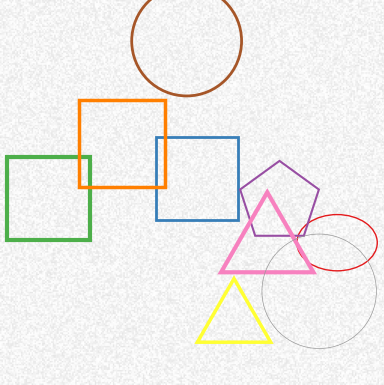[{"shape": "oval", "thickness": 1, "radius": 0.52, "center": [0.876, 0.37]}, {"shape": "square", "thickness": 2, "radius": 0.53, "center": [0.511, 0.536]}, {"shape": "square", "thickness": 3, "radius": 0.54, "center": [0.127, 0.484]}, {"shape": "pentagon", "thickness": 1.5, "radius": 0.54, "center": [0.726, 0.475]}, {"shape": "square", "thickness": 2.5, "radius": 0.56, "center": [0.317, 0.626]}, {"shape": "triangle", "thickness": 2.5, "radius": 0.55, "center": [0.608, 0.166]}, {"shape": "circle", "thickness": 2, "radius": 0.71, "center": [0.485, 0.894]}, {"shape": "triangle", "thickness": 3, "radius": 0.69, "center": [0.694, 0.362]}, {"shape": "circle", "thickness": 0.5, "radius": 0.74, "center": [0.829, 0.243]}]